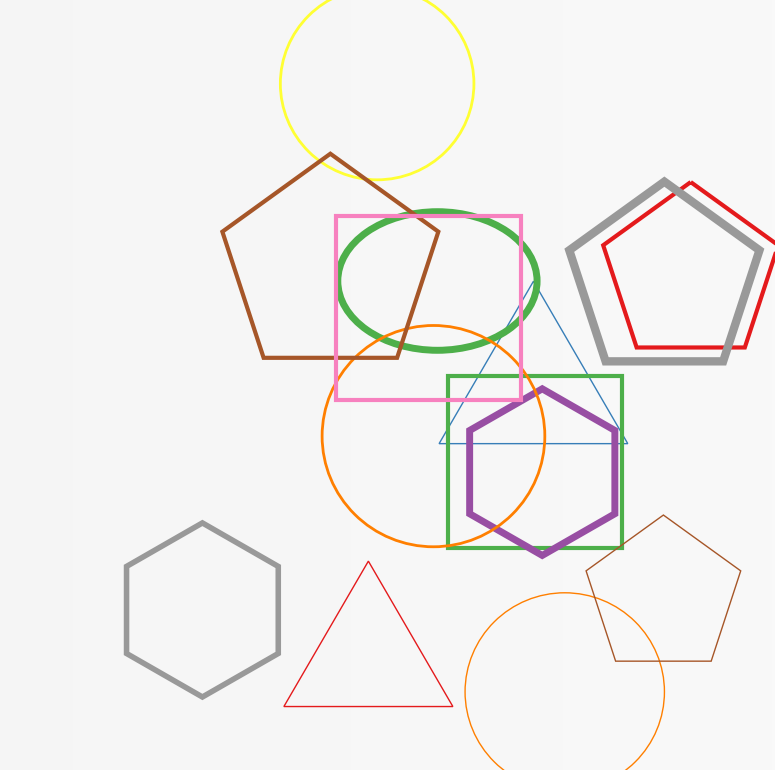[{"shape": "pentagon", "thickness": 1.5, "radius": 0.59, "center": [0.891, 0.645]}, {"shape": "triangle", "thickness": 0.5, "radius": 0.63, "center": [0.475, 0.145]}, {"shape": "triangle", "thickness": 0.5, "radius": 0.7, "center": [0.688, 0.494]}, {"shape": "square", "thickness": 1.5, "radius": 0.56, "center": [0.69, 0.4]}, {"shape": "oval", "thickness": 2.5, "radius": 0.64, "center": [0.564, 0.635]}, {"shape": "hexagon", "thickness": 2.5, "radius": 0.54, "center": [0.7, 0.387]}, {"shape": "circle", "thickness": 0.5, "radius": 0.64, "center": [0.729, 0.102]}, {"shape": "circle", "thickness": 1, "radius": 0.72, "center": [0.559, 0.434]}, {"shape": "circle", "thickness": 1, "radius": 0.62, "center": [0.487, 0.891]}, {"shape": "pentagon", "thickness": 0.5, "radius": 0.52, "center": [0.856, 0.226]}, {"shape": "pentagon", "thickness": 1.5, "radius": 0.73, "center": [0.426, 0.654]}, {"shape": "square", "thickness": 1.5, "radius": 0.6, "center": [0.553, 0.6]}, {"shape": "pentagon", "thickness": 3, "radius": 0.65, "center": [0.857, 0.635]}, {"shape": "hexagon", "thickness": 2, "radius": 0.57, "center": [0.261, 0.208]}]